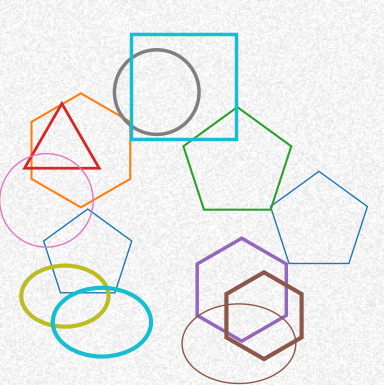[{"shape": "pentagon", "thickness": 1, "radius": 0.66, "center": [0.828, 0.423]}, {"shape": "pentagon", "thickness": 1, "radius": 0.6, "center": [0.228, 0.337]}, {"shape": "hexagon", "thickness": 1.5, "radius": 0.74, "center": [0.21, 0.609]}, {"shape": "pentagon", "thickness": 1.5, "radius": 0.74, "center": [0.616, 0.575]}, {"shape": "triangle", "thickness": 2, "radius": 0.56, "center": [0.161, 0.619]}, {"shape": "hexagon", "thickness": 2.5, "radius": 0.67, "center": [0.628, 0.248]}, {"shape": "oval", "thickness": 1, "radius": 0.74, "center": [0.621, 0.107]}, {"shape": "hexagon", "thickness": 3, "radius": 0.56, "center": [0.686, 0.18]}, {"shape": "circle", "thickness": 1, "radius": 0.61, "center": [0.121, 0.479]}, {"shape": "circle", "thickness": 2.5, "radius": 0.55, "center": [0.407, 0.761]}, {"shape": "oval", "thickness": 3, "radius": 0.57, "center": [0.169, 0.231]}, {"shape": "oval", "thickness": 3, "radius": 0.64, "center": [0.265, 0.163]}, {"shape": "square", "thickness": 2.5, "radius": 0.68, "center": [0.476, 0.775]}]